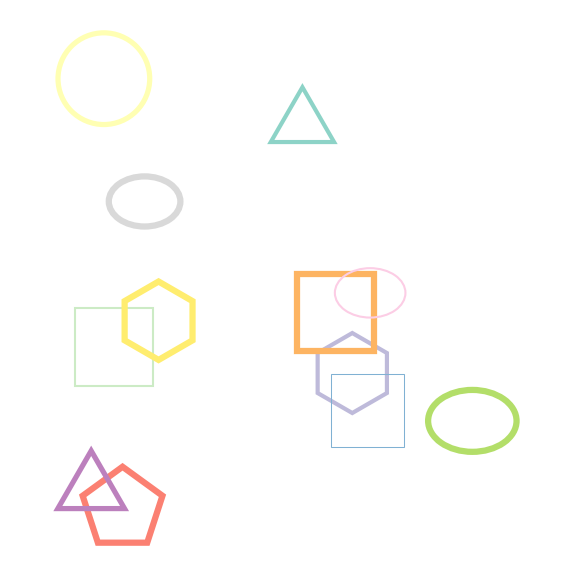[{"shape": "triangle", "thickness": 2, "radius": 0.32, "center": [0.524, 0.785]}, {"shape": "circle", "thickness": 2.5, "radius": 0.4, "center": [0.18, 0.863]}, {"shape": "hexagon", "thickness": 2, "radius": 0.35, "center": [0.61, 0.353]}, {"shape": "pentagon", "thickness": 3, "radius": 0.36, "center": [0.212, 0.118]}, {"shape": "square", "thickness": 0.5, "radius": 0.31, "center": [0.637, 0.288]}, {"shape": "square", "thickness": 3, "radius": 0.33, "center": [0.581, 0.458]}, {"shape": "oval", "thickness": 3, "radius": 0.38, "center": [0.818, 0.27]}, {"shape": "oval", "thickness": 1, "radius": 0.31, "center": [0.641, 0.492]}, {"shape": "oval", "thickness": 3, "radius": 0.31, "center": [0.25, 0.65]}, {"shape": "triangle", "thickness": 2.5, "radius": 0.33, "center": [0.158, 0.152]}, {"shape": "square", "thickness": 1, "radius": 0.34, "center": [0.197, 0.398]}, {"shape": "hexagon", "thickness": 3, "radius": 0.34, "center": [0.275, 0.444]}]